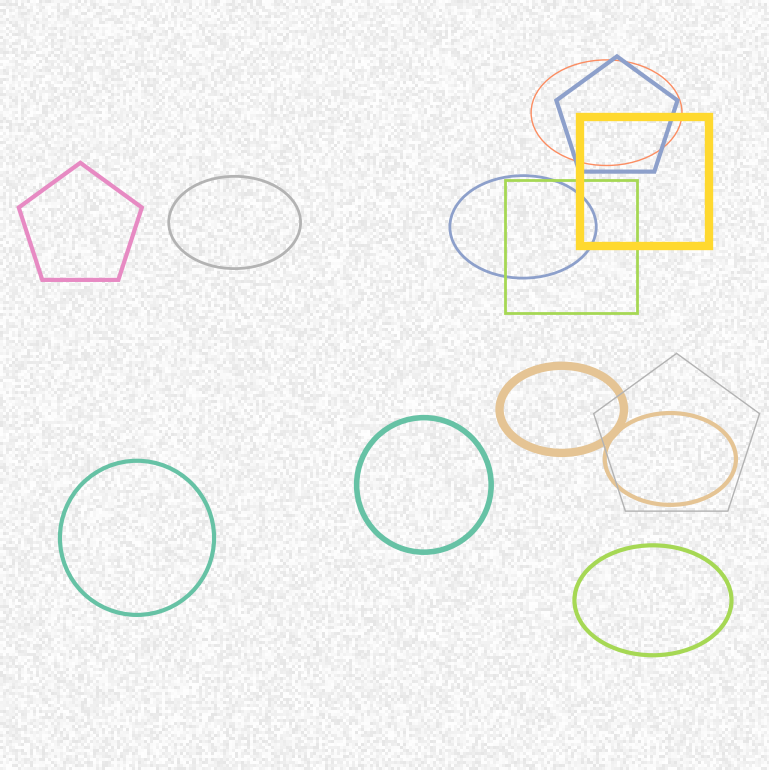[{"shape": "circle", "thickness": 1.5, "radius": 0.5, "center": [0.178, 0.302]}, {"shape": "circle", "thickness": 2, "radius": 0.44, "center": [0.551, 0.37]}, {"shape": "oval", "thickness": 0.5, "radius": 0.49, "center": [0.788, 0.854]}, {"shape": "pentagon", "thickness": 1.5, "radius": 0.41, "center": [0.801, 0.844]}, {"shape": "oval", "thickness": 1, "radius": 0.48, "center": [0.679, 0.705]}, {"shape": "pentagon", "thickness": 1.5, "radius": 0.42, "center": [0.104, 0.705]}, {"shape": "oval", "thickness": 1.5, "radius": 0.51, "center": [0.848, 0.22]}, {"shape": "square", "thickness": 1, "radius": 0.43, "center": [0.741, 0.68]}, {"shape": "square", "thickness": 3, "radius": 0.42, "center": [0.837, 0.764]}, {"shape": "oval", "thickness": 3, "radius": 0.4, "center": [0.73, 0.468]}, {"shape": "oval", "thickness": 1.5, "radius": 0.43, "center": [0.871, 0.404]}, {"shape": "pentagon", "thickness": 0.5, "radius": 0.57, "center": [0.879, 0.428]}, {"shape": "oval", "thickness": 1, "radius": 0.43, "center": [0.305, 0.711]}]